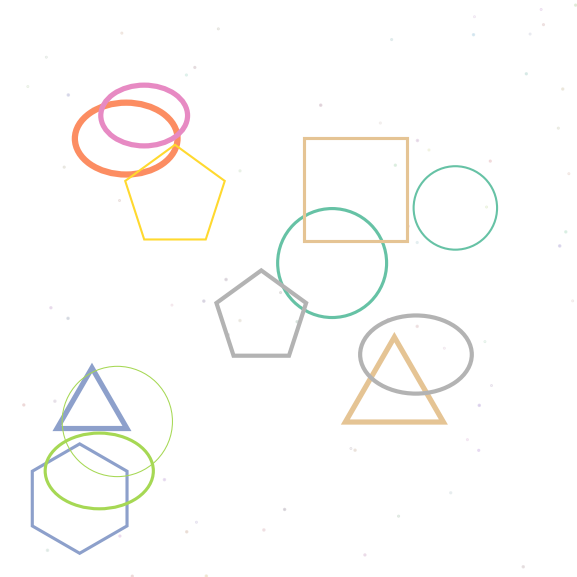[{"shape": "circle", "thickness": 1.5, "radius": 0.47, "center": [0.575, 0.544]}, {"shape": "circle", "thickness": 1, "radius": 0.36, "center": [0.788, 0.639]}, {"shape": "oval", "thickness": 3, "radius": 0.44, "center": [0.219, 0.759]}, {"shape": "triangle", "thickness": 2.5, "radius": 0.35, "center": [0.159, 0.292]}, {"shape": "hexagon", "thickness": 1.5, "radius": 0.47, "center": [0.138, 0.136]}, {"shape": "oval", "thickness": 2.5, "radius": 0.38, "center": [0.25, 0.799]}, {"shape": "oval", "thickness": 1.5, "radius": 0.47, "center": [0.172, 0.184]}, {"shape": "circle", "thickness": 0.5, "radius": 0.48, "center": [0.203, 0.269]}, {"shape": "pentagon", "thickness": 1, "radius": 0.45, "center": [0.303, 0.658]}, {"shape": "triangle", "thickness": 2.5, "radius": 0.49, "center": [0.683, 0.317]}, {"shape": "square", "thickness": 1.5, "radius": 0.45, "center": [0.615, 0.671]}, {"shape": "pentagon", "thickness": 2, "radius": 0.41, "center": [0.452, 0.449]}, {"shape": "oval", "thickness": 2, "radius": 0.48, "center": [0.72, 0.385]}]